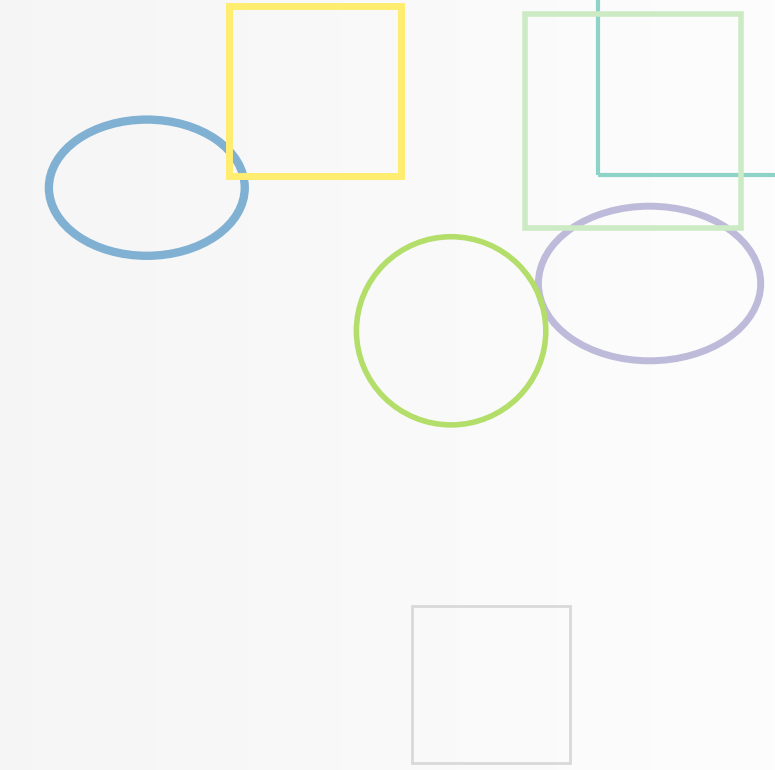[{"shape": "square", "thickness": 1.5, "radius": 0.57, "center": [0.886, 0.888]}, {"shape": "oval", "thickness": 2.5, "radius": 0.72, "center": [0.838, 0.632]}, {"shape": "oval", "thickness": 3, "radius": 0.63, "center": [0.189, 0.756]}, {"shape": "circle", "thickness": 2, "radius": 0.61, "center": [0.582, 0.57]}, {"shape": "square", "thickness": 1, "radius": 0.51, "center": [0.634, 0.111]}, {"shape": "square", "thickness": 2, "radius": 0.7, "center": [0.817, 0.843]}, {"shape": "square", "thickness": 2.5, "radius": 0.55, "center": [0.406, 0.882]}]